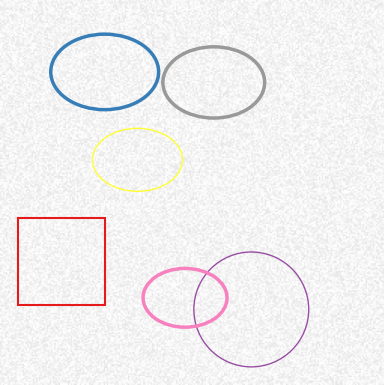[{"shape": "square", "thickness": 1.5, "radius": 0.57, "center": [0.159, 0.321]}, {"shape": "oval", "thickness": 2.5, "radius": 0.7, "center": [0.272, 0.813]}, {"shape": "circle", "thickness": 1, "radius": 0.75, "center": [0.653, 0.196]}, {"shape": "oval", "thickness": 1, "radius": 0.58, "center": [0.357, 0.585]}, {"shape": "oval", "thickness": 2.5, "radius": 0.55, "center": [0.481, 0.226]}, {"shape": "oval", "thickness": 2.5, "radius": 0.66, "center": [0.555, 0.786]}]